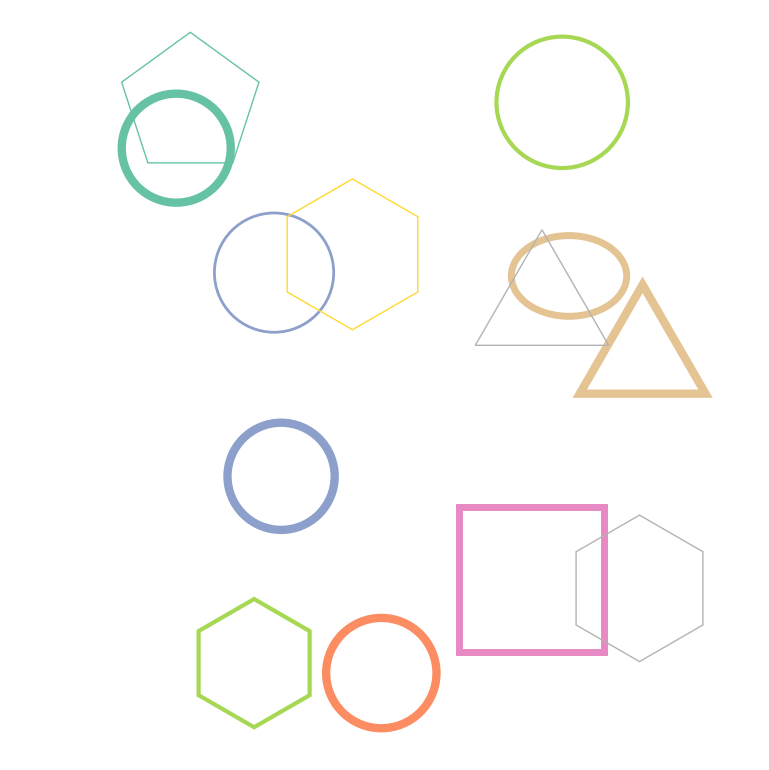[{"shape": "circle", "thickness": 3, "radius": 0.35, "center": [0.229, 0.808]}, {"shape": "pentagon", "thickness": 0.5, "radius": 0.47, "center": [0.247, 0.864]}, {"shape": "circle", "thickness": 3, "radius": 0.36, "center": [0.495, 0.126]}, {"shape": "circle", "thickness": 1, "radius": 0.39, "center": [0.356, 0.646]}, {"shape": "circle", "thickness": 3, "radius": 0.35, "center": [0.365, 0.381]}, {"shape": "square", "thickness": 2.5, "radius": 0.47, "center": [0.69, 0.247]}, {"shape": "hexagon", "thickness": 1.5, "radius": 0.42, "center": [0.33, 0.139]}, {"shape": "circle", "thickness": 1.5, "radius": 0.43, "center": [0.73, 0.867]}, {"shape": "hexagon", "thickness": 0.5, "radius": 0.49, "center": [0.458, 0.67]}, {"shape": "triangle", "thickness": 3, "radius": 0.47, "center": [0.835, 0.536]}, {"shape": "oval", "thickness": 2.5, "radius": 0.37, "center": [0.739, 0.642]}, {"shape": "hexagon", "thickness": 0.5, "radius": 0.48, "center": [0.831, 0.236]}, {"shape": "triangle", "thickness": 0.5, "radius": 0.5, "center": [0.704, 0.602]}]